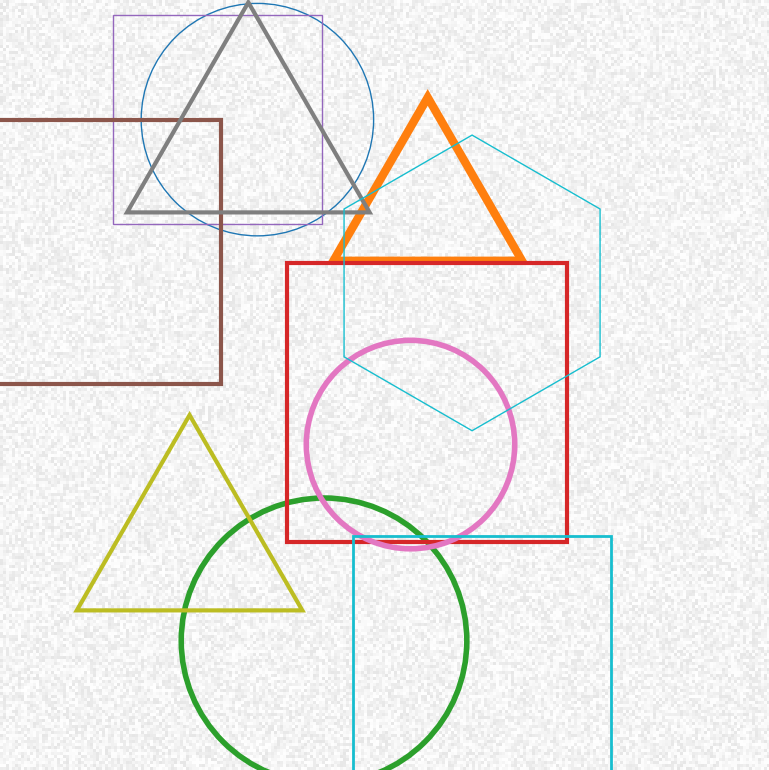[{"shape": "circle", "thickness": 0.5, "radius": 0.75, "center": [0.334, 0.845]}, {"shape": "triangle", "thickness": 3, "radius": 0.71, "center": [0.555, 0.732]}, {"shape": "circle", "thickness": 2, "radius": 0.93, "center": [0.421, 0.168]}, {"shape": "square", "thickness": 1.5, "radius": 0.91, "center": [0.554, 0.477]}, {"shape": "square", "thickness": 0.5, "radius": 0.68, "center": [0.283, 0.845]}, {"shape": "square", "thickness": 1.5, "radius": 0.86, "center": [0.116, 0.672]}, {"shape": "circle", "thickness": 2, "radius": 0.68, "center": [0.533, 0.423]}, {"shape": "triangle", "thickness": 1.5, "radius": 0.91, "center": [0.323, 0.815]}, {"shape": "triangle", "thickness": 1.5, "radius": 0.85, "center": [0.246, 0.292]}, {"shape": "hexagon", "thickness": 0.5, "radius": 0.96, "center": [0.613, 0.633]}, {"shape": "square", "thickness": 1, "radius": 0.84, "center": [0.626, 0.136]}]